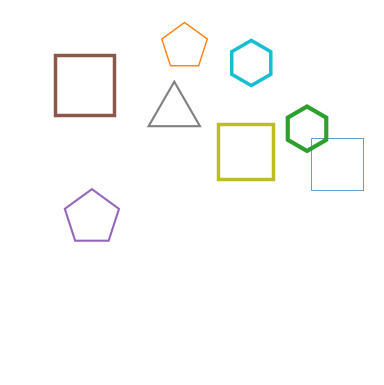[{"shape": "square", "thickness": 0.5, "radius": 0.34, "center": [0.875, 0.574]}, {"shape": "pentagon", "thickness": 1, "radius": 0.31, "center": [0.479, 0.879]}, {"shape": "hexagon", "thickness": 3, "radius": 0.29, "center": [0.797, 0.666]}, {"shape": "pentagon", "thickness": 1.5, "radius": 0.37, "center": [0.239, 0.435]}, {"shape": "square", "thickness": 2.5, "radius": 0.39, "center": [0.219, 0.779]}, {"shape": "triangle", "thickness": 1.5, "radius": 0.39, "center": [0.453, 0.711]}, {"shape": "square", "thickness": 2.5, "radius": 0.36, "center": [0.638, 0.606]}, {"shape": "hexagon", "thickness": 2.5, "radius": 0.29, "center": [0.653, 0.836]}]